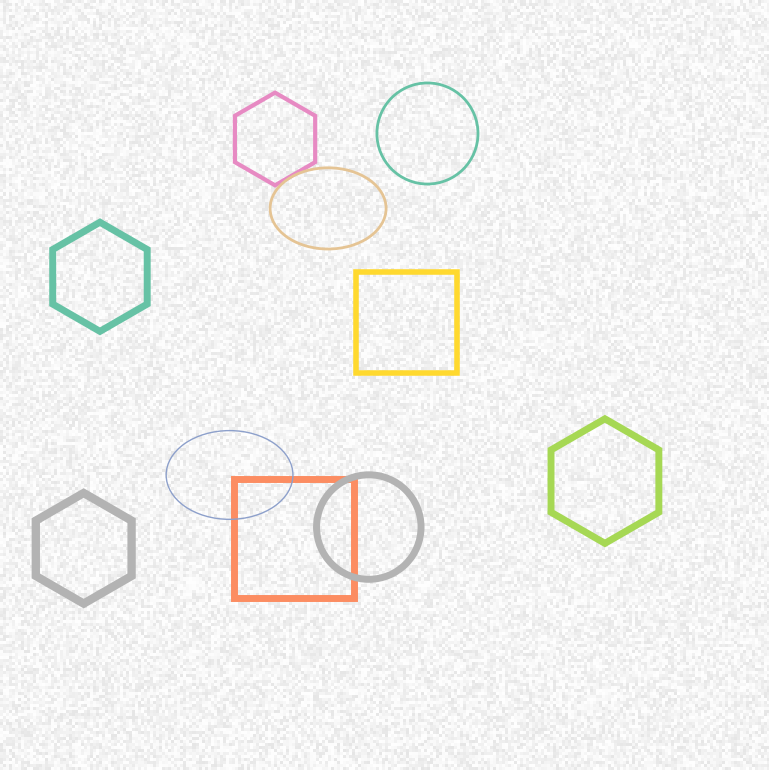[{"shape": "circle", "thickness": 1, "radius": 0.33, "center": [0.555, 0.827]}, {"shape": "hexagon", "thickness": 2.5, "radius": 0.35, "center": [0.13, 0.641]}, {"shape": "square", "thickness": 2.5, "radius": 0.39, "center": [0.382, 0.301]}, {"shape": "oval", "thickness": 0.5, "radius": 0.41, "center": [0.298, 0.383]}, {"shape": "hexagon", "thickness": 1.5, "radius": 0.3, "center": [0.357, 0.82]}, {"shape": "hexagon", "thickness": 2.5, "radius": 0.4, "center": [0.786, 0.375]}, {"shape": "square", "thickness": 2, "radius": 0.33, "center": [0.528, 0.582]}, {"shape": "oval", "thickness": 1, "radius": 0.38, "center": [0.426, 0.729]}, {"shape": "circle", "thickness": 2.5, "radius": 0.34, "center": [0.479, 0.316]}, {"shape": "hexagon", "thickness": 3, "radius": 0.36, "center": [0.109, 0.288]}]